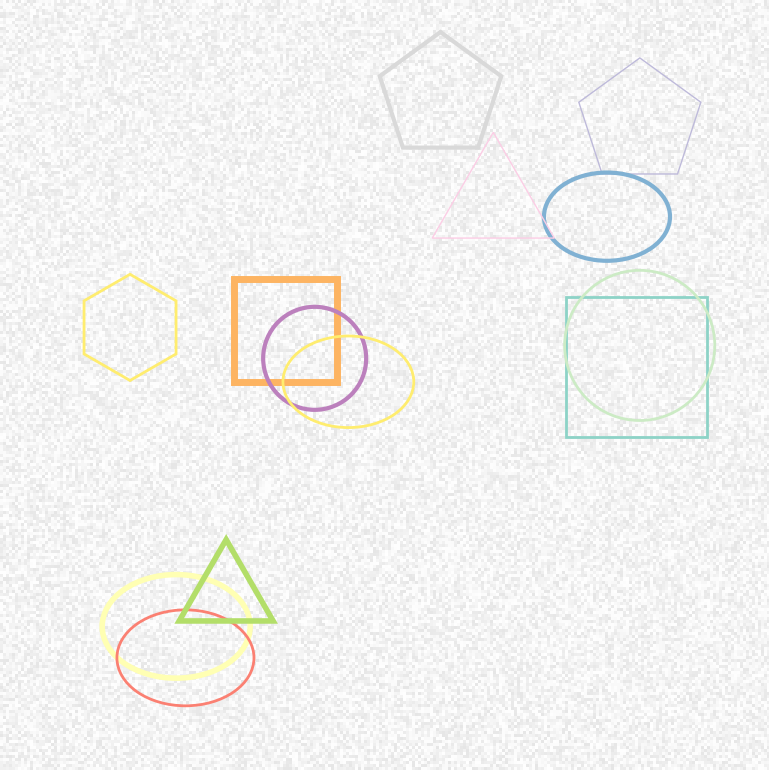[{"shape": "square", "thickness": 1, "radius": 0.46, "center": [0.827, 0.523]}, {"shape": "oval", "thickness": 2, "radius": 0.48, "center": [0.229, 0.187]}, {"shape": "pentagon", "thickness": 0.5, "radius": 0.42, "center": [0.831, 0.841]}, {"shape": "oval", "thickness": 1, "radius": 0.44, "center": [0.241, 0.146]}, {"shape": "oval", "thickness": 1.5, "radius": 0.41, "center": [0.788, 0.719]}, {"shape": "square", "thickness": 2.5, "radius": 0.33, "center": [0.371, 0.571]}, {"shape": "triangle", "thickness": 2, "radius": 0.35, "center": [0.294, 0.229]}, {"shape": "triangle", "thickness": 0.5, "radius": 0.46, "center": [0.641, 0.737]}, {"shape": "pentagon", "thickness": 1.5, "radius": 0.41, "center": [0.572, 0.875]}, {"shape": "circle", "thickness": 1.5, "radius": 0.33, "center": [0.409, 0.535]}, {"shape": "circle", "thickness": 1, "radius": 0.49, "center": [0.831, 0.551]}, {"shape": "oval", "thickness": 1, "radius": 0.42, "center": [0.452, 0.504]}, {"shape": "hexagon", "thickness": 1, "radius": 0.34, "center": [0.169, 0.575]}]